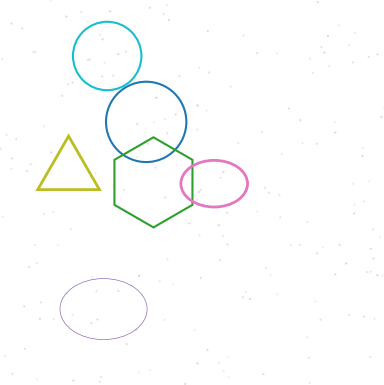[{"shape": "circle", "thickness": 1.5, "radius": 0.52, "center": [0.38, 0.683]}, {"shape": "hexagon", "thickness": 1.5, "radius": 0.59, "center": [0.399, 0.526]}, {"shape": "oval", "thickness": 0.5, "radius": 0.57, "center": [0.269, 0.197]}, {"shape": "oval", "thickness": 2, "radius": 0.43, "center": [0.556, 0.523]}, {"shape": "triangle", "thickness": 2, "radius": 0.46, "center": [0.178, 0.554]}, {"shape": "circle", "thickness": 1.5, "radius": 0.44, "center": [0.278, 0.855]}]